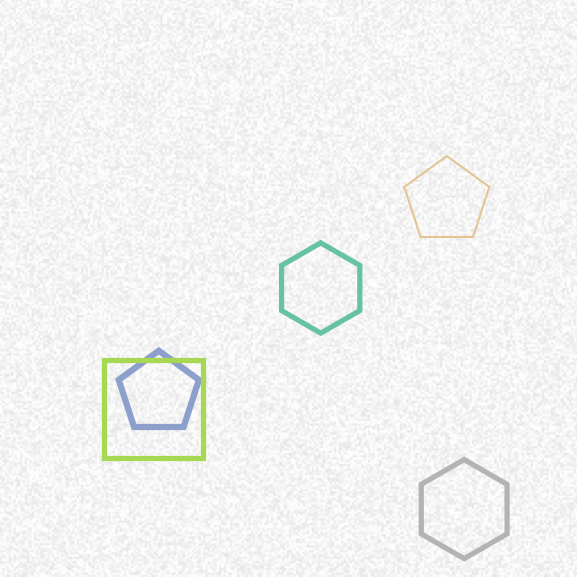[{"shape": "hexagon", "thickness": 2.5, "radius": 0.39, "center": [0.555, 0.5]}, {"shape": "pentagon", "thickness": 3, "radius": 0.37, "center": [0.275, 0.319]}, {"shape": "square", "thickness": 2.5, "radius": 0.43, "center": [0.266, 0.29]}, {"shape": "pentagon", "thickness": 1, "radius": 0.39, "center": [0.774, 0.651]}, {"shape": "hexagon", "thickness": 2.5, "radius": 0.43, "center": [0.804, 0.118]}]